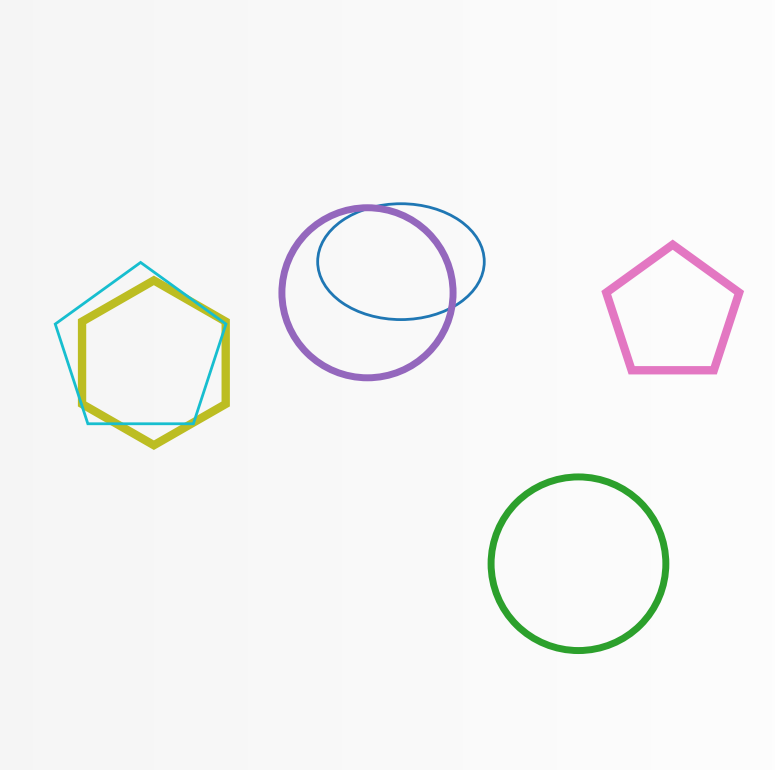[{"shape": "oval", "thickness": 1, "radius": 0.54, "center": [0.517, 0.66]}, {"shape": "circle", "thickness": 2.5, "radius": 0.56, "center": [0.746, 0.268]}, {"shape": "circle", "thickness": 2.5, "radius": 0.55, "center": [0.474, 0.62]}, {"shape": "pentagon", "thickness": 3, "radius": 0.45, "center": [0.868, 0.592]}, {"shape": "hexagon", "thickness": 3, "radius": 0.54, "center": [0.199, 0.529]}, {"shape": "pentagon", "thickness": 1, "radius": 0.58, "center": [0.181, 0.543]}]